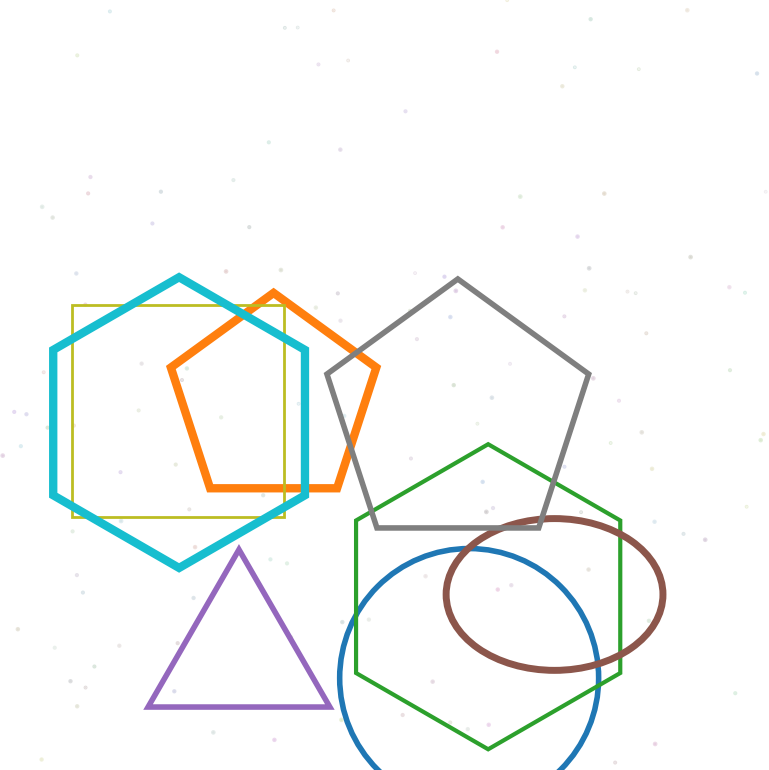[{"shape": "circle", "thickness": 2, "radius": 0.84, "center": [0.609, 0.119]}, {"shape": "pentagon", "thickness": 3, "radius": 0.7, "center": [0.355, 0.479]}, {"shape": "hexagon", "thickness": 1.5, "radius": 0.99, "center": [0.634, 0.225]}, {"shape": "triangle", "thickness": 2, "radius": 0.68, "center": [0.31, 0.15]}, {"shape": "oval", "thickness": 2.5, "radius": 0.7, "center": [0.72, 0.228]}, {"shape": "pentagon", "thickness": 2, "radius": 0.89, "center": [0.595, 0.459]}, {"shape": "square", "thickness": 1, "radius": 0.69, "center": [0.231, 0.466]}, {"shape": "hexagon", "thickness": 3, "radius": 0.94, "center": [0.233, 0.451]}]